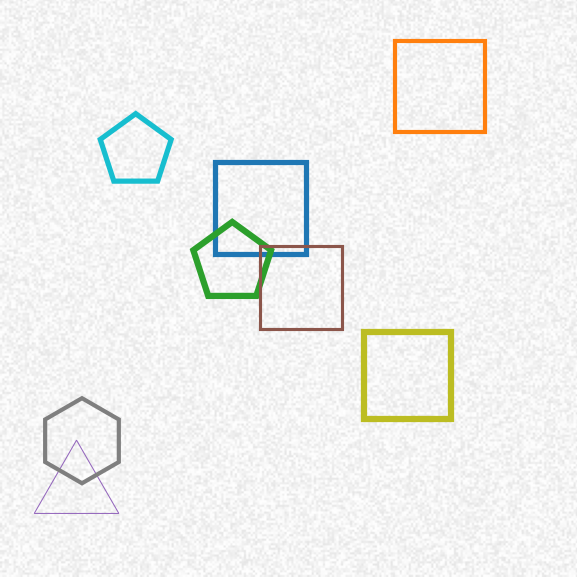[{"shape": "square", "thickness": 2.5, "radius": 0.4, "center": [0.451, 0.64]}, {"shape": "square", "thickness": 2, "radius": 0.39, "center": [0.762, 0.849]}, {"shape": "pentagon", "thickness": 3, "radius": 0.35, "center": [0.402, 0.544]}, {"shape": "triangle", "thickness": 0.5, "radius": 0.42, "center": [0.133, 0.152]}, {"shape": "square", "thickness": 1.5, "radius": 0.36, "center": [0.521, 0.501]}, {"shape": "hexagon", "thickness": 2, "radius": 0.37, "center": [0.142, 0.236]}, {"shape": "square", "thickness": 3, "radius": 0.37, "center": [0.705, 0.349]}, {"shape": "pentagon", "thickness": 2.5, "radius": 0.32, "center": [0.235, 0.738]}]